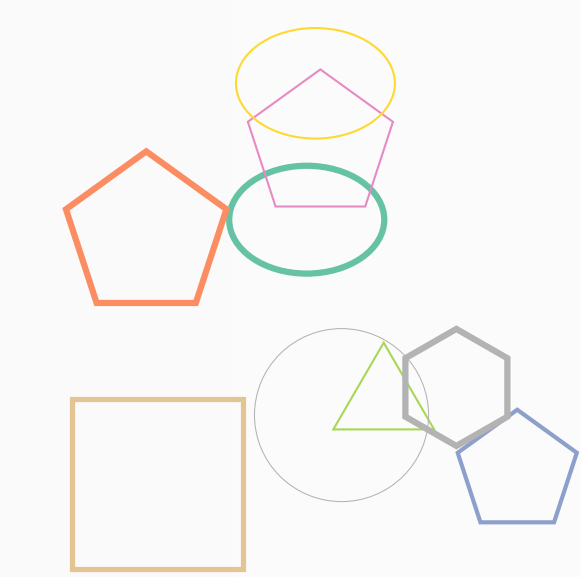[{"shape": "oval", "thickness": 3, "radius": 0.67, "center": [0.528, 0.619]}, {"shape": "pentagon", "thickness": 3, "radius": 0.73, "center": [0.252, 0.592]}, {"shape": "pentagon", "thickness": 2, "radius": 0.54, "center": [0.89, 0.182]}, {"shape": "pentagon", "thickness": 1, "radius": 0.66, "center": [0.551, 0.748]}, {"shape": "triangle", "thickness": 1, "radius": 0.5, "center": [0.66, 0.306]}, {"shape": "oval", "thickness": 1, "radius": 0.68, "center": [0.543, 0.855]}, {"shape": "square", "thickness": 2.5, "radius": 0.73, "center": [0.271, 0.161]}, {"shape": "hexagon", "thickness": 3, "radius": 0.51, "center": [0.785, 0.328]}, {"shape": "circle", "thickness": 0.5, "radius": 0.75, "center": [0.588, 0.28]}]